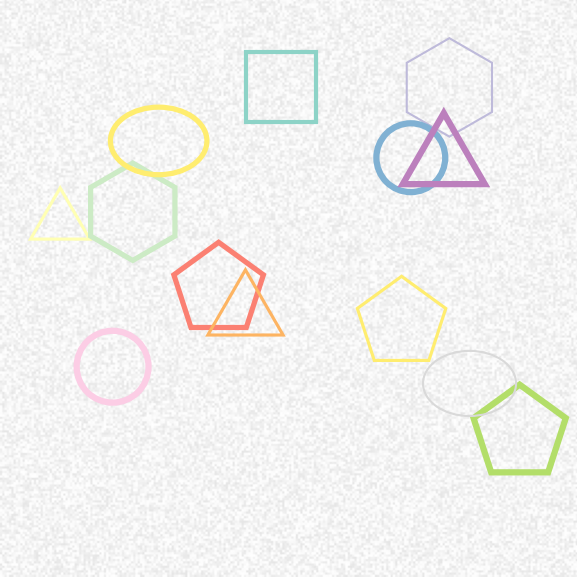[{"shape": "square", "thickness": 2, "radius": 0.31, "center": [0.486, 0.848]}, {"shape": "triangle", "thickness": 1.5, "radius": 0.3, "center": [0.104, 0.615]}, {"shape": "hexagon", "thickness": 1, "radius": 0.43, "center": [0.778, 0.848]}, {"shape": "pentagon", "thickness": 2.5, "radius": 0.41, "center": [0.379, 0.498]}, {"shape": "circle", "thickness": 3, "radius": 0.3, "center": [0.711, 0.726]}, {"shape": "triangle", "thickness": 1.5, "radius": 0.38, "center": [0.425, 0.457]}, {"shape": "pentagon", "thickness": 3, "radius": 0.42, "center": [0.9, 0.249]}, {"shape": "circle", "thickness": 3, "radius": 0.31, "center": [0.195, 0.364]}, {"shape": "oval", "thickness": 1, "radius": 0.4, "center": [0.813, 0.335]}, {"shape": "triangle", "thickness": 3, "radius": 0.41, "center": [0.768, 0.721]}, {"shape": "hexagon", "thickness": 2.5, "radius": 0.42, "center": [0.23, 0.632]}, {"shape": "oval", "thickness": 2.5, "radius": 0.42, "center": [0.275, 0.755]}, {"shape": "pentagon", "thickness": 1.5, "radius": 0.4, "center": [0.695, 0.44]}]